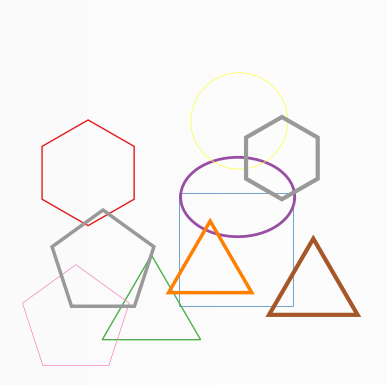[{"shape": "hexagon", "thickness": 1, "radius": 0.69, "center": [0.227, 0.551]}, {"shape": "square", "thickness": 0.5, "radius": 0.73, "center": [0.609, 0.352]}, {"shape": "triangle", "thickness": 1, "radius": 0.73, "center": [0.391, 0.191]}, {"shape": "oval", "thickness": 2, "radius": 0.74, "center": [0.613, 0.488]}, {"shape": "triangle", "thickness": 2.5, "radius": 0.62, "center": [0.542, 0.302]}, {"shape": "circle", "thickness": 0.5, "radius": 0.62, "center": [0.618, 0.686]}, {"shape": "triangle", "thickness": 3, "radius": 0.66, "center": [0.809, 0.248]}, {"shape": "pentagon", "thickness": 0.5, "radius": 0.72, "center": [0.196, 0.168]}, {"shape": "hexagon", "thickness": 3, "radius": 0.53, "center": [0.727, 0.589]}, {"shape": "pentagon", "thickness": 2.5, "radius": 0.69, "center": [0.266, 0.316]}]